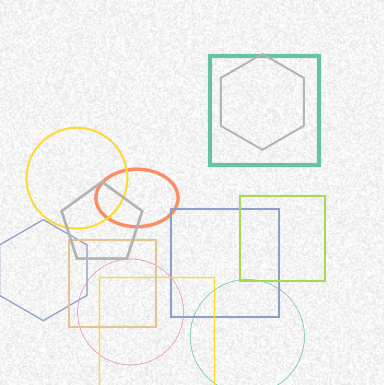[{"shape": "square", "thickness": 3, "radius": 0.71, "center": [0.687, 0.714]}, {"shape": "circle", "thickness": 0.5, "radius": 0.74, "center": [0.642, 0.126]}, {"shape": "oval", "thickness": 2.5, "radius": 0.53, "center": [0.356, 0.486]}, {"shape": "square", "thickness": 1.5, "radius": 0.7, "center": [0.584, 0.317]}, {"shape": "hexagon", "thickness": 1, "radius": 0.66, "center": [0.112, 0.298]}, {"shape": "circle", "thickness": 0.5, "radius": 0.69, "center": [0.339, 0.19]}, {"shape": "square", "thickness": 1.5, "radius": 0.56, "center": [0.733, 0.38]}, {"shape": "square", "thickness": 1, "radius": 0.75, "center": [0.406, 0.132]}, {"shape": "circle", "thickness": 1.5, "radius": 0.65, "center": [0.2, 0.537]}, {"shape": "square", "thickness": 1.5, "radius": 0.57, "center": [0.293, 0.263]}, {"shape": "pentagon", "thickness": 2, "radius": 0.55, "center": [0.265, 0.417]}, {"shape": "hexagon", "thickness": 1.5, "radius": 0.62, "center": [0.682, 0.735]}]